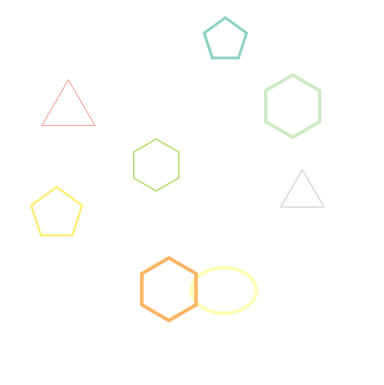[{"shape": "pentagon", "thickness": 2, "radius": 0.29, "center": [0.585, 0.896]}, {"shape": "oval", "thickness": 2.5, "radius": 0.42, "center": [0.582, 0.246]}, {"shape": "triangle", "thickness": 0.5, "radius": 0.4, "center": [0.178, 0.713]}, {"shape": "hexagon", "thickness": 2.5, "radius": 0.41, "center": [0.439, 0.249]}, {"shape": "hexagon", "thickness": 1, "radius": 0.34, "center": [0.406, 0.571]}, {"shape": "triangle", "thickness": 1, "radius": 0.32, "center": [0.785, 0.495]}, {"shape": "hexagon", "thickness": 2.5, "radius": 0.4, "center": [0.76, 0.724]}, {"shape": "pentagon", "thickness": 1.5, "radius": 0.35, "center": [0.147, 0.445]}]